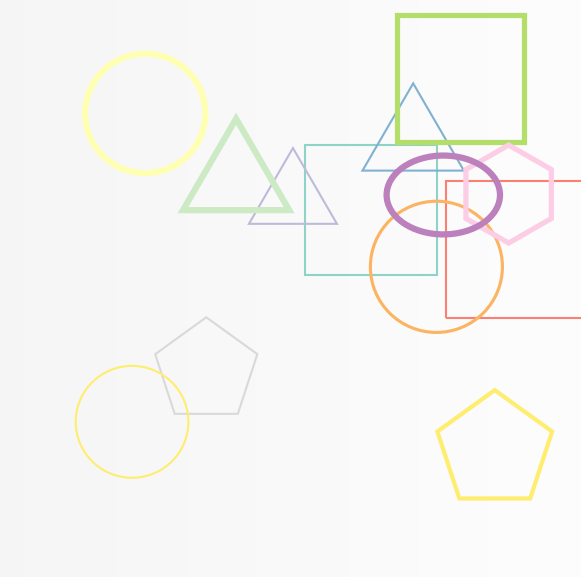[{"shape": "square", "thickness": 1, "radius": 0.57, "center": [0.638, 0.636]}, {"shape": "circle", "thickness": 3, "radius": 0.52, "center": [0.25, 0.803]}, {"shape": "triangle", "thickness": 1, "radius": 0.44, "center": [0.504, 0.655]}, {"shape": "square", "thickness": 1, "radius": 0.59, "center": [0.887, 0.567]}, {"shape": "triangle", "thickness": 1, "radius": 0.5, "center": [0.711, 0.754]}, {"shape": "circle", "thickness": 1.5, "radius": 0.57, "center": [0.751, 0.537]}, {"shape": "square", "thickness": 2.5, "radius": 0.55, "center": [0.792, 0.864]}, {"shape": "hexagon", "thickness": 2.5, "radius": 0.42, "center": [0.875, 0.663]}, {"shape": "pentagon", "thickness": 1, "radius": 0.46, "center": [0.355, 0.357]}, {"shape": "oval", "thickness": 3, "radius": 0.49, "center": [0.763, 0.662]}, {"shape": "triangle", "thickness": 3, "radius": 0.53, "center": [0.406, 0.688]}, {"shape": "circle", "thickness": 1, "radius": 0.48, "center": [0.227, 0.269]}, {"shape": "pentagon", "thickness": 2, "radius": 0.52, "center": [0.851, 0.22]}]